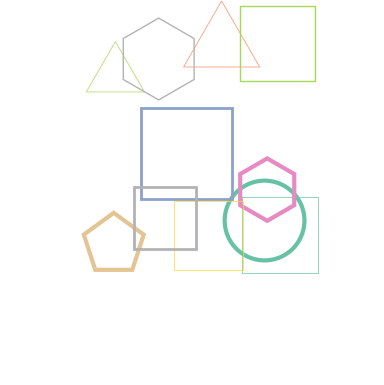[{"shape": "square", "thickness": 0.5, "radius": 0.49, "center": [0.726, 0.389]}, {"shape": "circle", "thickness": 3, "radius": 0.52, "center": [0.687, 0.427]}, {"shape": "triangle", "thickness": 0.5, "radius": 0.57, "center": [0.576, 0.883]}, {"shape": "square", "thickness": 2, "radius": 0.59, "center": [0.484, 0.602]}, {"shape": "hexagon", "thickness": 3, "radius": 0.41, "center": [0.694, 0.507]}, {"shape": "triangle", "thickness": 0.5, "radius": 0.44, "center": [0.3, 0.805]}, {"shape": "square", "thickness": 1, "radius": 0.49, "center": [0.722, 0.887]}, {"shape": "square", "thickness": 0.5, "radius": 0.45, "center": [0.542, 0.387]}, {"shape": "pentagon", "thickness": 3, "radius": 0.41, "center": [0.295, 0.365]}, {"shape": "square", "thickness": 2, "radius": 0.4, "center": [0.429, 0.434]}, {"shape": "hexagon", "thickness": 1, "radius": 0.53, "center": [0.412, 0.847]}]